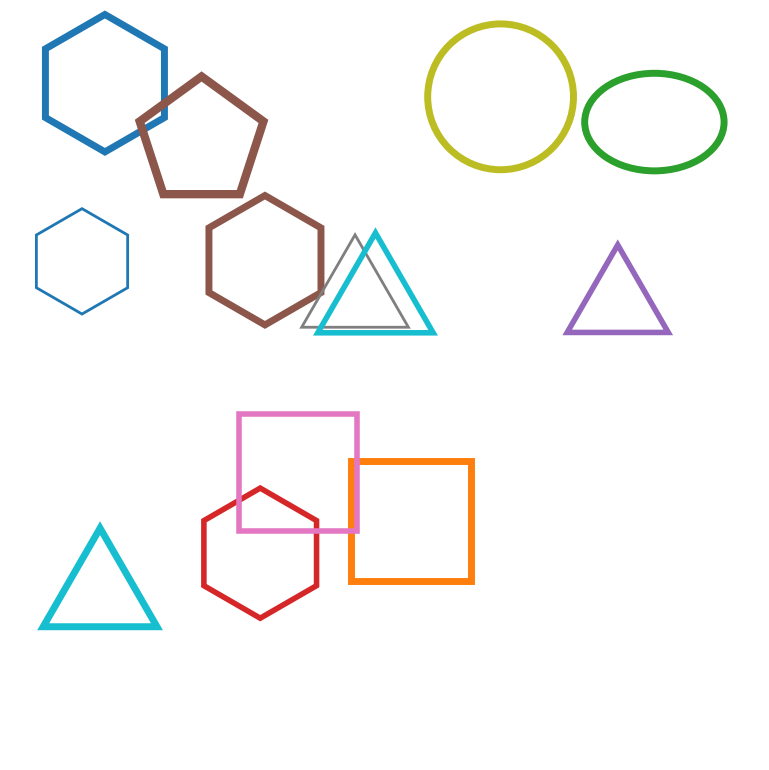[{"shape": "hexagon", "thickness": 2.5, "radius": 0.45, "center": [0.136, 0.892]}, {"shape": "hexagon", "thickness": 1, "radius": 0.34, "center": [0.107, 0.661]}, {"shape": "square", "thickness": 2.5, "radius": 0.39, "center": [0.534, 0.323]}, {"shape": "oval", "thickness": 2.5, "radius": 0.45, "center": [0.85, 0.841]}, {"shape": "hexagon", "thickness": 2, "radius": 0.42, "center": [0.338, 0.282]}, {"shape": "triangle", "thickness": 2, "radius": 0.38, "center": [0.802, 0.606]}, {"shape": "pentagon", "thickness": 3, "radius": 0.42, "center": [0.262, 0.816]}, {"shape": "hexagon", "thickness": 2.5, "radius": 0.42, "center": [0.344, 0.662]}, {"shape": "square", "thickness": 2, "radius": 0.38, "center": [0.387, 0.386]}, {"shape": "triangle", "thickness": 1, "radius": 0.4, "center": [0.461, 0.615]}, {"shape": "circle", "thickness": 2.5, "radius": 0.47, "center": [0.65, 0.874]}, {"shape": "triangle", "thickness": 2.5, "radius": 0.43, "center": [0.13, 0.229]}, {"shape": "triangle", "thickness": 2, "radius": 0.43, "center": [0.488, 0.611]}]